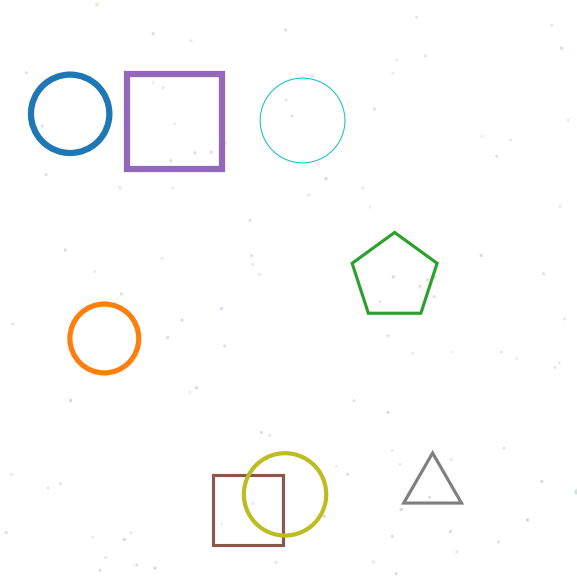[{"shape": "circle", "thickness": 3, "radius": 0.34, "center": [0.121, 0.802]}, {"shape": "circle", "thickness": 2.5, "radius": 0.3, "center": [0.181, 0.413]}, {"shape": "pentagon", "thickness": 1.5, "radius": 0.39, "center": [0.683, 0.519]}, {"shape": "square", "thickness": 3, "radius": 0.41, "center": [0.302, 0.789]}, {"shape": "square", "thickness": 1.5, "radius": 0.3, "center": [0.429, 0.116]}, {"shape": "triangle", "thickness": 1.5, "radius": 0.29, "center": [0.749, 0.157]}, {"shape": "circle", "thickness": 2, "radius": 0.36, "center": [0.494, 0.143]}, {"shape": "circle", "thickness": 0.5, "radius": 0.37, "center": [0.524, 0.791]}]